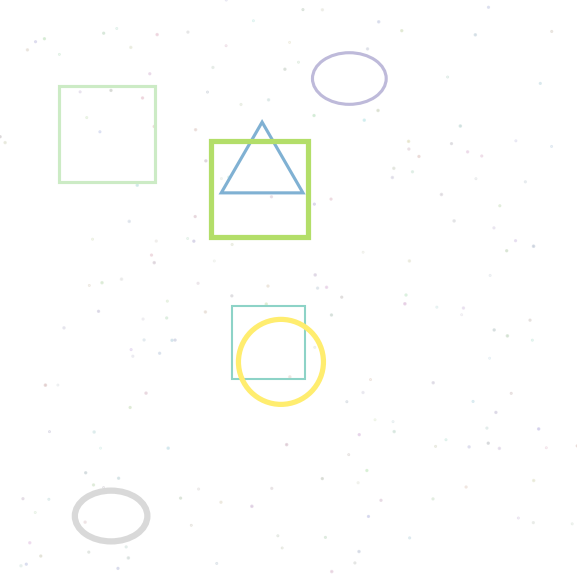[{"shape": "square", "thickness": 1, "radius": 0.32, "center": [0.465, 0.406]}, {"shape": "oval", "thickness": 1.5, "radius": 0.32, "center": [0.605, 0.863]}, {"shape": "triangle", "thickness": 1.5, "radius": 0.41, "center": [0.454, 0.706]}, {"shape": "square", "thickness": 2.5, "radius": 0.42, "center": [0.45, 0.672]}, {"shape": "oval", "thickness": 3, "radius": 0.31, "center": [0.192, 0.106]}, {"shape": "square", "thickness": 1.5, "radius": 0.42, "center": [0.185, 0.767]}, {"shape": "circle", "thickness": 2.5, "radius": 0.37, "center": [0.486, 0.373]}]